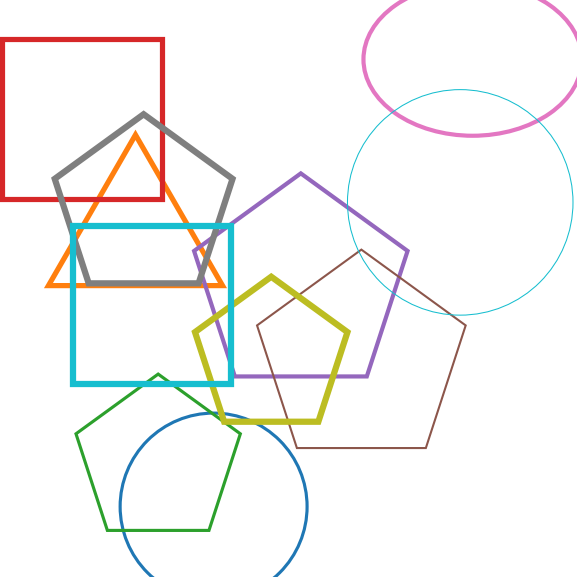[{"shape": "circle", "thickness": 1.5, "radius": 0.81, "center": [0.37, 0.122]}, {"shape": "triangle", "thickness": 2.5, "radius": 0.87, "center": [0.235, 0.592]}, {"shape": "pentagon", "thickness": 1.5, "radius": 0.75, "center": [0.274, 0.202]}, {"shape": "square", "thickness": 2.5, "radius": 0.69, "center": [0.143, 0.793]}, {"shape": "pentagon", "thickness": 2, "radius": 0.97, "center": [0.521, 0.505]}, {"shape": "pentagon", "thickness": 1, "radius": 0.95, "center": [0.626, 0.377]}, {"shape": "oval", "thickness": 2, "radius": 0.95, "center": [0.818, 0.896]}, {"shape": "pentagon", "thickness": 3, "radius": 0.81, "center": [0.249, 0.639]}, {"shape": "pentagon", "thickness": 3, "radius": 0.69, "center": [0.47, 0.381]}, {"shape": "circle", "thickness": 0.5, "radius": 0.98, "center": [0.797, 0.649]}, {"shape": "square", "thickness": 3, "radius": 0.68, "center": [0.262, 0.471]}]